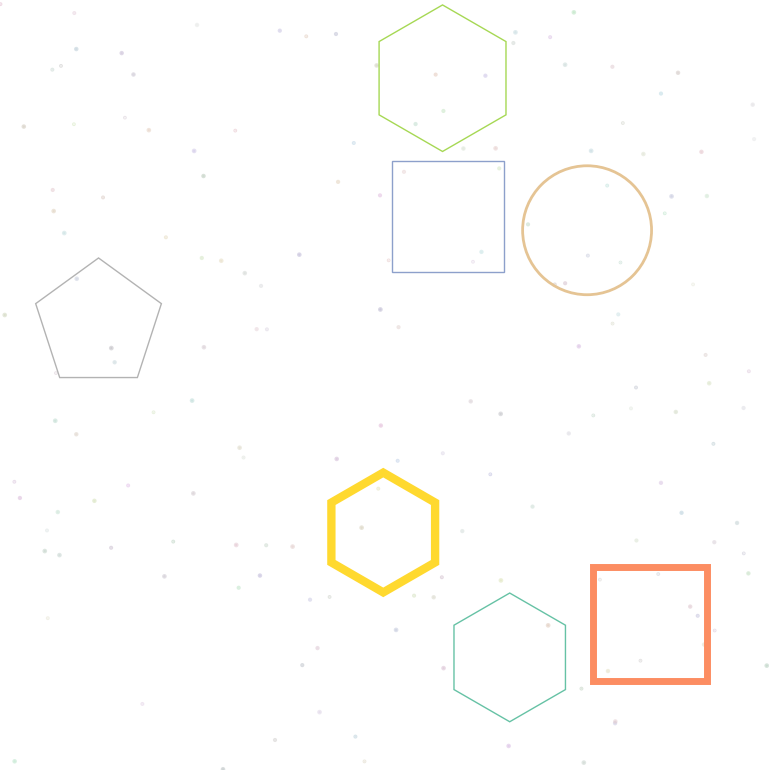[{"shape": "hexagon", "thickness": 0.5, "radius": 0.42, "center": [0.662, 0.146]}, {"shape": "square", "thickness": 2.5, "radius": 0.37, "center": [0.844, 0.189]}, {"shape": "square", "thickness": 0.5, "radius": 0.36, "center": [0.582, 0.719]}, {"shape": "hexagon", "thickness": 0.5, "radius": 0.48, "center": [0.575, 0.898]}, {"shape": "hexagon", "thickness": 3, "radius": 0.39, "center": [0.498, 0.308]}, {"shape": "circle", "thickness": 1, "radius": 0.42, "center": [0.762, 0.701]}, {"shape": "pentagon", "thickness": 0.5, "radius": 0.43, "center": [0.128, 0.579]}]